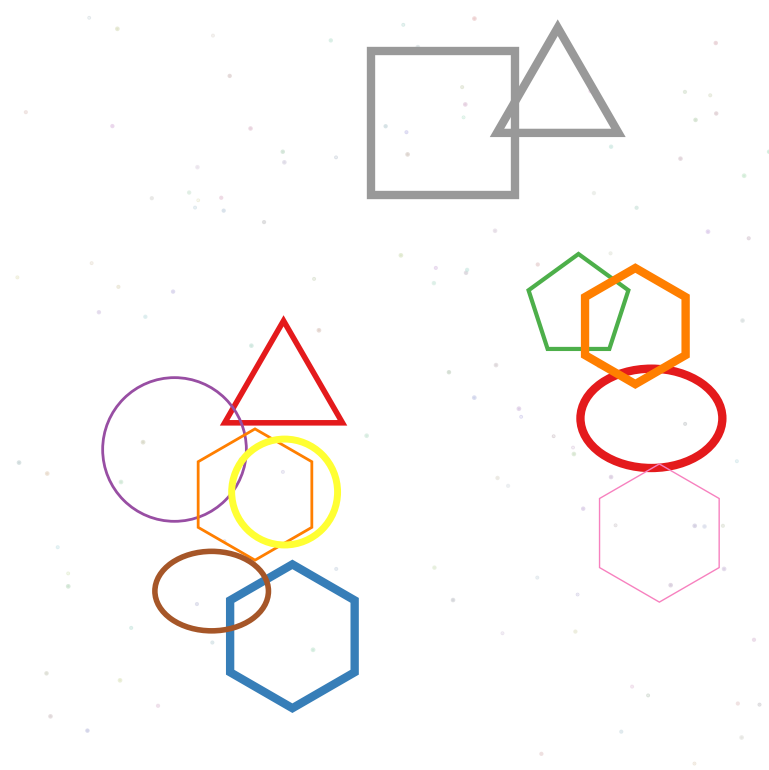[{"shape": "triangle", "thickness": 2, "radius": 0.44, "center": [0.368, 0.495]}, {"shape": "oval", "thickness": 3, "radius": 0.46, "center": [0.846, 0.457]}, {"shape": "hexagon", "thickness": 3, "radius": 0.47, "center": [0.38, 0.174]}, {"shape": "pentagon", "thickness": 1.5, "radius": 0.34, "center": [0.751, 0.602]}, {"shape": "circle", "thickness": 1, "radius": 0.47, "center": [0.227, 0.416]}, {"shape": "hexagon", "thickness": 3, "radius": 0.38, "center": [0.825, 0.577]}, {"shape": "hexagon", "thickness": 1, "radius": 0.43, "center": [0.331, 0.358]}, {"shape": "circle", "thickness": 2.5, "radius": 0.34, "center": [0.37, 0.361]}, {"shape": "oval", "thickness": 2, "radius": 0.37, "center": [0.275, 0.232]}, {"shape": "hexagon", "thickness": 0.5, "radius": 0.45, "center": [0.856, 0.308]}, {"shape": "square", "thickness": 3, "radius": 0.47, "center": [0.575, 0.84]}, {"shape": "triangle", "thickness": 3, "radius": 0.46, "center": [0.724, 0.873]}]